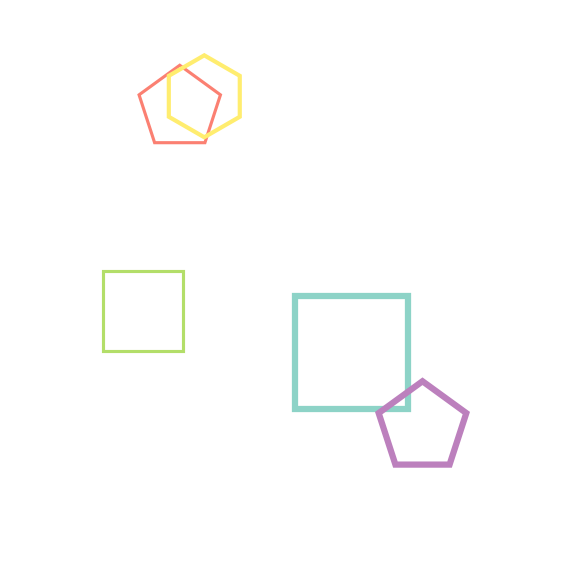[{"shape": "square", "thickness": 3, "radius": 0.49, "center": [0.609, 0.39]}, {"shape": "pentagon", "thickness": 1.5, "radius": 0.37, "center": [0.311, 0.812]}, {"shape": "square", "thickness": 1.5, "radius": 0.34, "center": [0.248, 0.461]}, {"shape": "pentagon", "thickness": 3, "radius": 0.4, "center": [0.732, 0.259]}, {"shape": "hexagon", "thickness": 2, "radius": 0.35, "center": [0.354, 0.832]}]